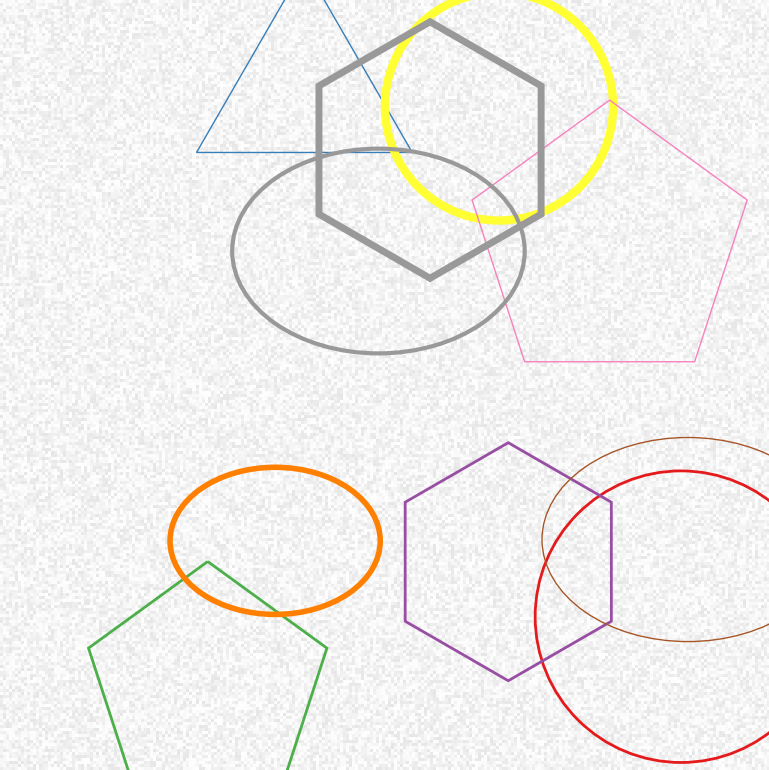[{"shape": "circle", "thickness": 1, "radius": 0.95, "center": [0.884, 0.199]}, {"shape": "triangle", "thickness": 0.5, "radius": 0.81, "center": [0.395, 0.883]}, {"shape": "pentagon", "thickness": 1, "radius": 0.81, "center": [0.27, 0.108]}, {"shape": "hexagon", "thickness": 1, "radius": 0.77, "center": [0.66, 0.27]}, {"shape": "oval", "thickness": 2, "radius": 0.68, "center": [0.357, 0.298]}, {"shape": "circle", "thickness": 3, "radius": 0.74, "center": [0.648, 0.862]}, {"shape": "oval", "thickness": 0.5, "radius": 0.95, "center": [0.893, 0.299]}, {"shape": "pentagon", "thickness": 0.5, "radius": 0.94, "center": [0.792, 0.682]}, {"shape": "hexagon", "thickness": 2.5, "radius": 0.83, "center": [0.558, 0.805]}, {"shape": "oval", "thickness": 1.5, "radius": 0.95, "center": [0.491, 0.674]}]